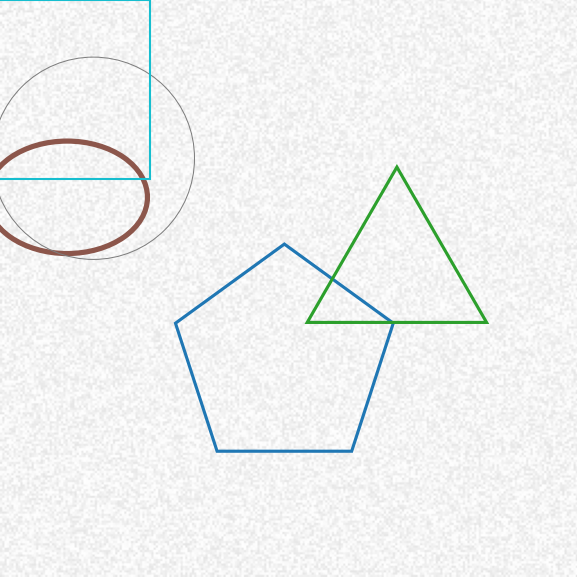[{"shape": "pentagon", "thickness": 1.5, "radius": 0.99, "center": [0.492, 0.378]}, {"shape": "triangle", "thickness": 1.5, "radius": 0.9, "center": [0.687, 0.53]}, {"shape": "oval", "thickness": 2.5, "radius": 0.7, "center": [0.116, 0.657]}, {"shape": "circle", "thickness": 0.5, "radius": 0.88, "center": [0.162, 0.725]}, {"shape": "square", "thickness": 1, "radius": 0.77, "center": [0.105, 0.844]}]